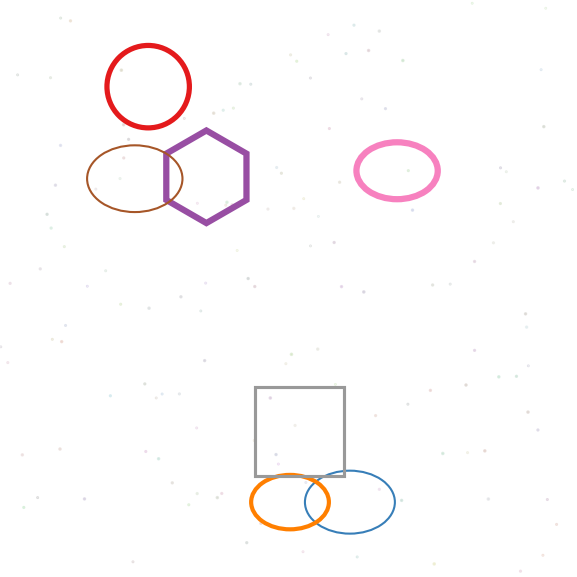[{"shape": "circle", "thickness": 2.5, "radius": 0.36, "center": [0.257, 0.849]}, {"shape": "oval", "thickness": 1, "radius": 0.39, "center": [0.606, 0.13]}, {"shape": "hexagon", "thickness": 3, "radius": 0.4, "center": [0.357, 0.693]}, {"shape": "oval", "thickness": 2, "radius": 0.34, "center": [0.502, 0.13]}, {"shape": "oval", "thickness": 1, "radius": 0.41, "center": [0.233, 0.69]}, {"shape": "oval", "thickness": 3, "radius": 0.35, "center": [0.688, 0.703]}, {"shape": "square", "thickness": 1.5, "radius": 0.39, "center": [0.519, 0.252]}]